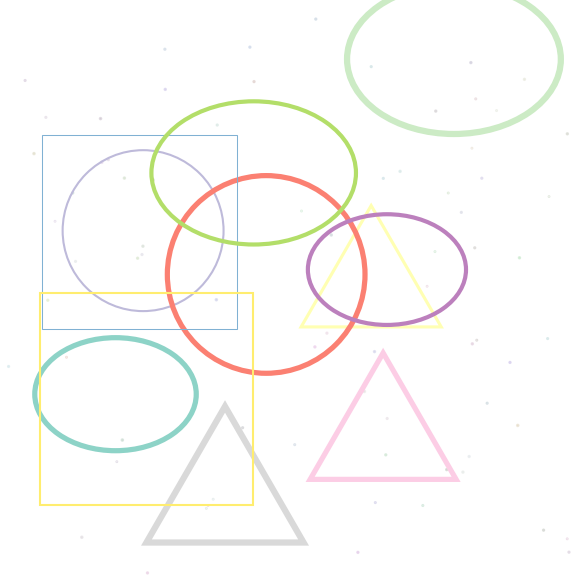[{"shape": "oval", "thickness": 2.5, "radius": 0.7, "center": [0.2, 0.317]}, {"shape": "triangle", "thickness": 1.5, "radius": 0.7, "center": [0.643, 0.503]}, {"shape": "circle", "thickness": 1, "radius": 0.7, "center": [0.248, 0.6]}, {"shape": "circle", "thickness": 2.5, "radius": 0.86, "center": [0.461, 0.524]}, {"shape": "square", "thickness": 0.5, "radius": 0.84, "center": [0.242, 0.597]}, {"shape": "oval", "thickness": 2, "radius": 0.89, "center": [0.439, 0.7]}, {"shape": "triangle", "thickness": 2.5, "radius": 0.73, "center": [0.663, 0.242]}, {"shape": "triangle", "thickness": 3, "radius": 0.79, "center": [0.39, 0.138]}, {"shape": "oval", "thickness": 2, "radius": 0.68, "center": [0.67, 0.532]}, {"shape": "oval", "thickness": 3, "radius": 0.93, "center": [0.786, 0.897]}, {"shape": "square", "thickness": 1, "radius": 0.92, "center": [0.254, 0.309]}]